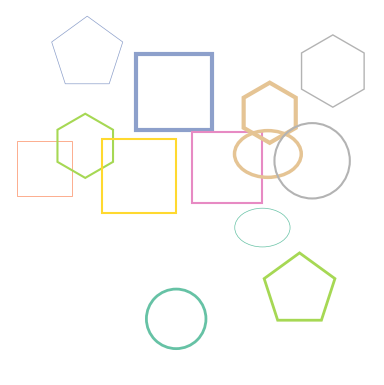[{"shape": "oval", "thickness": 0.5, "radius": 0.36, "center": [0.682, 0.409]}, {"shape": "circle", "thickness": 2, "radius": 0.39, "center": [0.458, 0.172]}, {"shape": "square", "thickness": 0.5, "radius": 0.36, "center": [0.115, 0.562]}, {"shape": "square", "thickness": 3, "radius": 0.49, "center": [0.452, 0.762]}, {"shape": "pentagon", "thickness": 0.5, "radius": 0.49, "center": [0.227, 0.861]}, {"shape": "square", "thickness": 1.5, "radius": 0.46, "center": [0.59, 0.565]}, {"shape": "pentagon", "thickness": 2, "radius": 0.48, "center": [0.778, 0.246]}, {"shape": "hexagon", "thickness": 1.5, "radius": 0.42, "center": [0.221, 0.621]}, {"shape": "square", "thickness": 1.5, "radius": 0.48, "center": [0.361, 0.543]}, {"shape": "hexagon", "thickness": 3, "radius": 0.39, "center": [0.701, 0.707]}, {"shape": "oval", "thickness": 2.5, "radius": 0.43, "center": [0.696, 0.6]}, {"shape": "circle", "thickness": 1.5, "radius": 0.49, "center": [0.811, 0.582]}, {"shape": "hexagon", "thickness": 1, "radius": 0.47, "center": [0.865, 0.815]}]